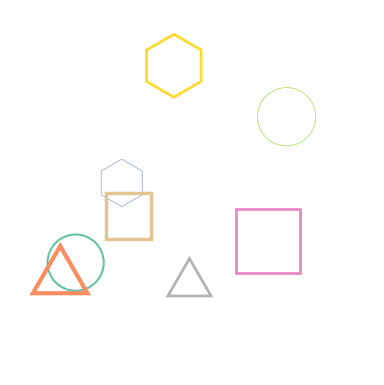[{"shape": "circle", "thickness": 1.5, "radius": 0.37, "center": [0.196, 0.318]}, {"shape": "triangle", "thickness": 3, "radius": 0.41, "center": [0.156, 0.279]}, {"shape": "hexagon", "thickness": 0.5, "radius": 0.31, "center": [0.316, 0.525]}, {"shape": "square", "thickness": 2, "radius": 0.42, "center": [0.697, 0.374]}, {"shape": "circle", "thickness": 0.5, "radius": 0.38, "center": [0.744, 0.697]}, {"shape": "hexagon", "thickness": 2, "radius": 0.41, "center": [0.452, 0.829]}, {"shape": "square", "thickness": 2.5, "radius": 0.3, "center": [0.333, 0.438]}, {"shape": "triangle", "thickness": 2, "radius": 0.32, "center": [0.492, 0.264]}]